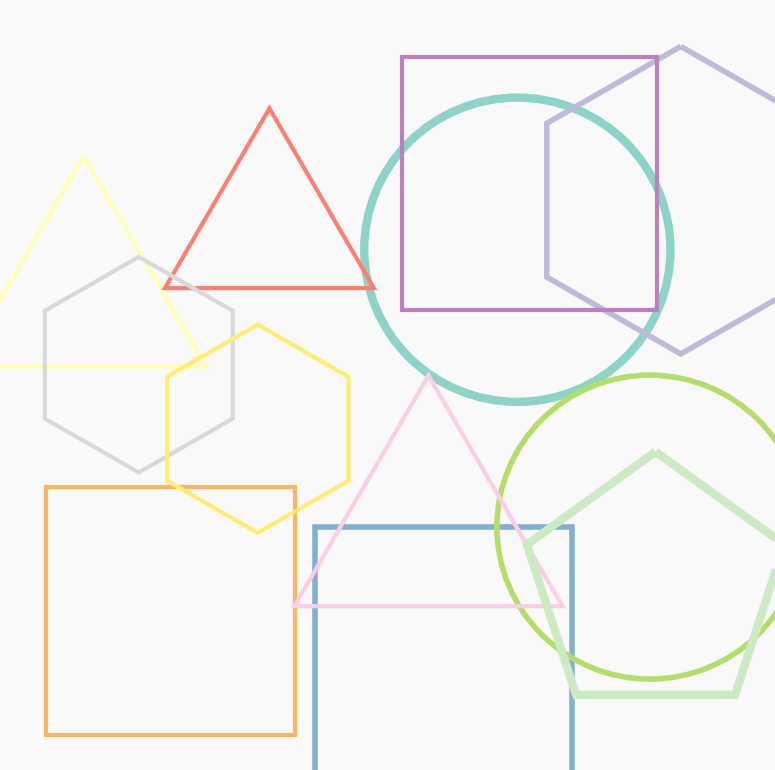[{"shape": "circle", "thickness": 3, "radius": 0.99, "center": [0.668, 0.676]}, {"shape": "triangle", "thickness": 1.5, "radius": 0.91, "center": [0.108, 0.615]}, {"shape": "hexagon", "thickness": 2, "radius": 1.0, "center": [0.878, 0.74]}, {"shape": "triangle", "thickness": 1.5, "radius": 0.78, "center": [0.348, 0.704]}, {"shape": "square", "thickness": 2, "radius": 0.83, "center": [0.572, 0.15]}, {"shape": "square", "thickness": 1.5, "radius": 0.8, "center": [0.22, 0.207]}, {"shape": "circle", "thickness": 2, "radius": 0.99, "center": [0.839, 0.315]}, {"shape": "triangle", "thickness": 1.5, "radius": 1.0, "center": [0.553, 0.313]}, {"shape": "hexagon", "thickness": 1.5, "radius": 0.7, "center": [0.179, 0.526]}, {"shape": "square", "thickness": 1.5, "radius": 0.82, "center": [0.683, 0.762]}, {"shape": "pentagon", "thickness": 3, "radius": 0.87, "center": [0.846, 0.239]}, {"shape": "hexagon", "thickness": 1.5, "radius": 0.68, "center": [0.333, 0.443]}]